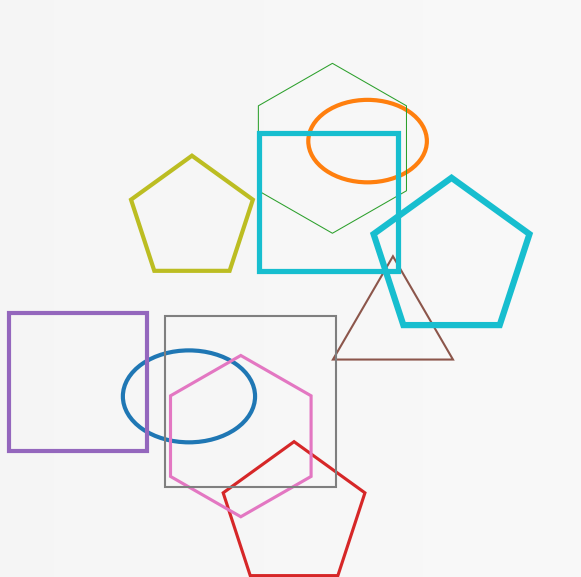[{"shape": "oval", "thickness": 2, "radius": 0.57, "center": [0.325, 0.313]}, {"shape": "oval", "thickness": 2, "radius": 0.51, "center": [0.632, 0.755]}, {"shape": "hexagon", "thickness": 0.5, "radius": 0.74, "center": [0.572, 0.742]}, {"shape": "pentagon", "thickness": 1.5, "radius": 0.64, "center": [0.506, 0.106]}, {"shape": "square", "thickness": 2, "radius": 0.6, "center": [0.134, 0.338]}, {"shape": "triangle", "thickness": 1, "radius": 0.6, "center": [0.676, 0.436]}, {"shape": "hexagon", "thickness": 1.5, "radius": 0.7, "center": [0.414, 0.244]}, {"shape": "square", "thickness": 1, "radius": 0.74, "center": [0.431, 0.304]}, {"shape": "pentagon", "thickness": 2, "radius": 0.55, "center": [0.33, 0.619]}, {"shape": "square", "thickness": 2.5, "radius": 0.6, "center": [0.565, 0.649]}, {"shape": "pentagon", "thickness": 3, "radius": 0.7, "center": [0.777, 0.55]}]